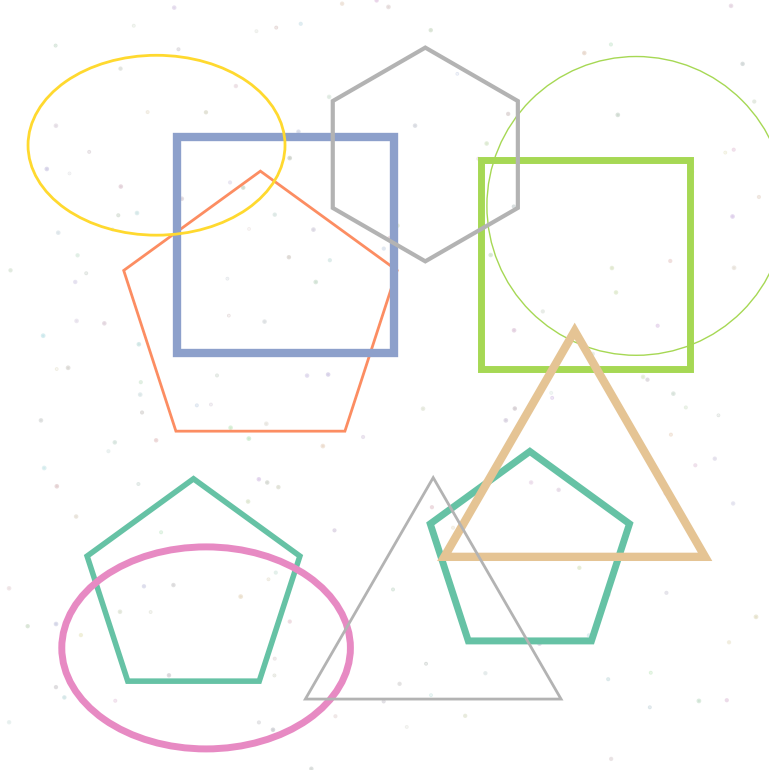[{"shape": "pentagon", "thickness": 2.5, "radius": 0.68, "center": [0.688, 0.278]}, {"shape": "pentagon", "thickness": 2, "radius": 0.73, "center": [0.251, 0.233]}, {"shape": "pentagon", "thickness": 1, "radius": 0.93, "center": [0.338, 0.591]}, {"shape": "square", "thickness": 3, "radius": 0.7, "center": [0.371, 0.682]}, {"shape": "oval", "thickness": 2.5, "radius": 0.94, "center": [0.268, 0.159]}, {"shape": "square", "thickness": 2.5, "radius": 0.68, "center": [0.76, 0.656]}, {"shape": "circle", "thickness": 0.5, "radius": 0.97, "center": [0.826, 0.733]}, {"shape": "oval", "thickness": 1, "radius": 0.83, "center": [0.203, 0.811]}, {"shape": "triangle", "thickness": 3, "radius": 0.98, "center": [0.746, 0.375]}, {"shape": "hexagon", "thickness": 1.5, "radius": 0.69, "center": [0.552, 0.799]}, {"shape": "triangle", "thickness": 1, "radius": 0.96, "center": [0.563, 0.188]}]